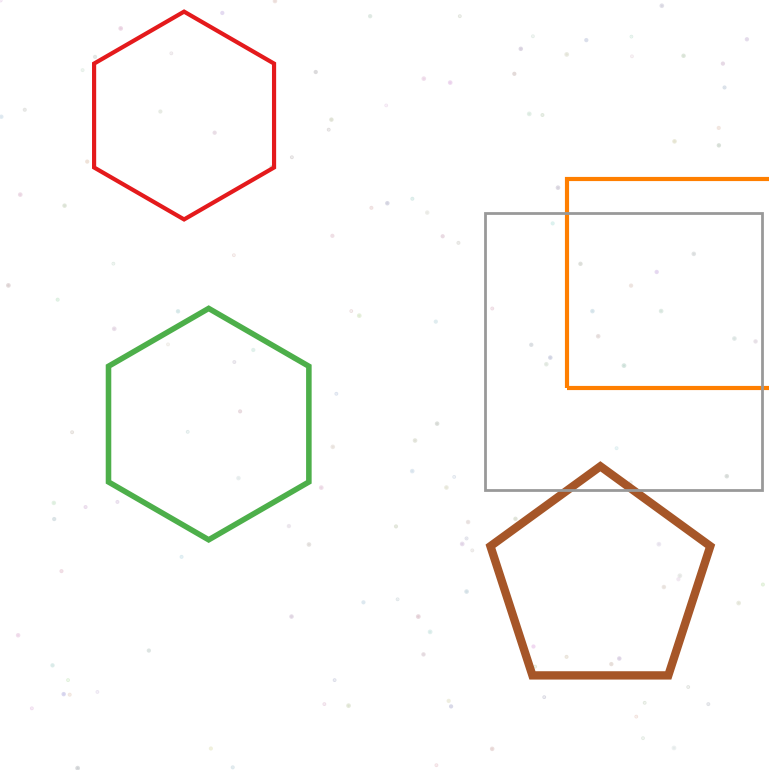[{"shape": "hexagon", "thickness": 1.5, "radius": 0.67, "center": [0.239, 0.85]}, {"shape": "hexagon", "thickness": 2, "radius": 0.75, "center": [0.271, 0.449]}, {"shape": "square", "thickness": 1.5, "radius": 0.68, "center": [0.873, 0.632]}, {"shape": "pentagon", "thickness": 3, "radius": 0.75, "center": [0.78, 0.244]}, {"shape": "square", "thickness": 1, "radius": 0.9, "center": [0.81, 0.543]}]